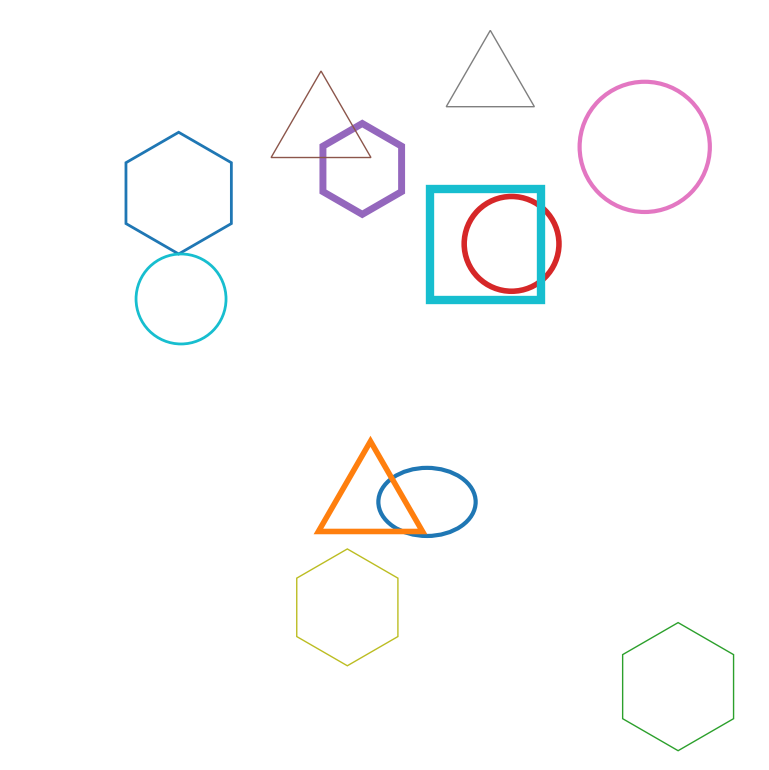[{"shape": "hexagon", "thickness": 1, "radius": 0.4, "center": [0.232, 0.749]}, {"shape": "oval", "thickness": 1.5, "radius": 0.32, "center": [0.555, 0.348]}, {"shape": "triangle", "thickness": 2, "radius": 0.39, "center": [0.481, 0.349]}, {"shape": "hexagon", "thickness": 0.5, "radius": 0.42, "center": [0.881, 0.108]}, {"shape": "circle", "thickness": 2, "radius": 0.31, "center": [0.664, 0.683]}, {"shape": "hexagon", "thickness": 2.5, "radius": 0.29, "center": [0.47, 0.781]}, {"shape": "triangle", "thickness": 0.5, "radius": 0.37, "center": [0.417, 0.833]}, {"shape": "circle", "thickness": 1.5, "radius": 0.42, "center": [0.837, 0.809]}, {"shape": "triangle", "thickness": 0.5, "radius": 0.33, "center": [0.637, 0.894]}, {"shape": "hexagon", "thickness": 0.5, "radius": 0.38, "center": [0.451, 0.211]}, {"shape": "circle", "thickness": 1, "radius": 0.29, "center": [0.235, 0.612]}, {"shape": "square", "thickness": 3, "radius": 0.36, "center": [0.63, 0.682]}]